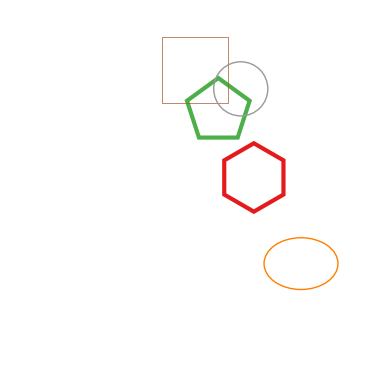[{"shape": "hexagon", "thickness": 3, "radius": 0.44, "center": [0.659, 0.539]}, {"shape": "pentagon", "thickness": 3, "radius": 0.43, "center": [0.567, 0.712]}, {"shape": "oval", "thickness": 1, "radius": 0.48, "center": [0.782, 0.315]}, {"shape": "square", "thickness": 0.5, "radius": 0.43, "center": [0.506, 0.818]}, {"shape": "circle", "thickness": 1, "radius": 0.35, "center": [0.625, 0.769]}]